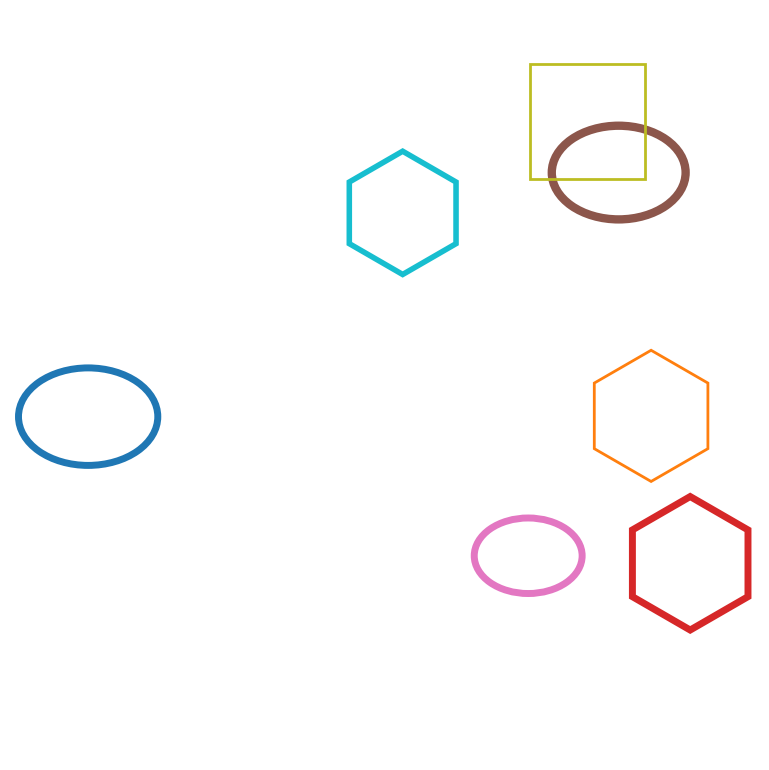[{"shape": "oval", "thickness": 2.5, "radius": 0.45, "center": [0.114, 0.459]}, {"shape": "hexagon", "thickness": 1, "radius": 0.43, "center": [0.846, 0.46]}, {"shape": "hexagon", "thickness": 2.5, "radius": 0.43, "center": [0.896, 0.268]}, {"shape": "oval", "thickness": 3, "radius": 0.43, "center": [0.804, 0.776]}, {"shape": "oval", "thickness": 2.5, "radius": 0.35, "center": [0.686, 0.278]}, {"shape": "square", "thickness": 1, "radius": 0.37, "center": [0.763, 0.843]}, {"shape": "hexagon", "thickness": 2, "radius": 0.4, "center": [0.523, 0.724]}]